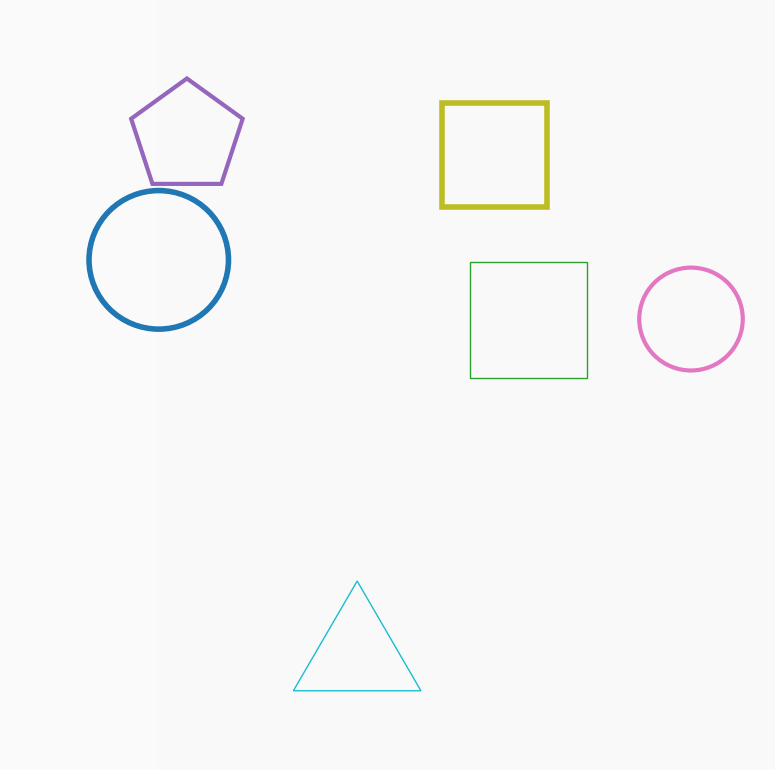[{"shape": "circle", "thickness": 2, "radius": 0.45, "center": [0.205, 0.663]}, {"shape": "square", "thickness": 0.5, "radius": 0.38, "center": [0.682, 0.585]}, {"shape": "pentagon", "thickness": 1.5, "radius": 0.38, "center": [0.241, 0.822]}, {"shape": "circle", "thickness": 1.5, "radius": 0.33, "center": [0.892, 0.586]}, {"shape": "square", "thickness": 2, "radius": 0.34, "center": [0.638, 0.799]}, {"shape": "triangle", "thickness": 0.5, "radius": 0.47, "center": [0.461, 0.15]}]